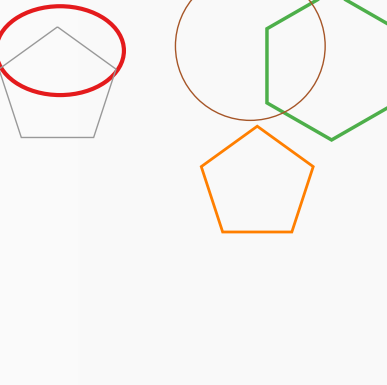[{"shape": "oval", "thickness": 3, "radius": 0.82, "center": [0.155, 0.868]}, {"shape": "hexagon", "thickness": 2.5, "radius": 0.96, "center": [0.856, 0.829]}, {"shape": "pentagon", "thickness": 2, "radius": 0.76, "center": [0.664, 0.52]}, {"shape": "circle", "thickness": 1, "radius": 0.97, "center": [0.646, 0.881]}, {"shape": "pentagon", "thickness": 1, "radius": 0.79, "center": [0.148, 0.771]}]